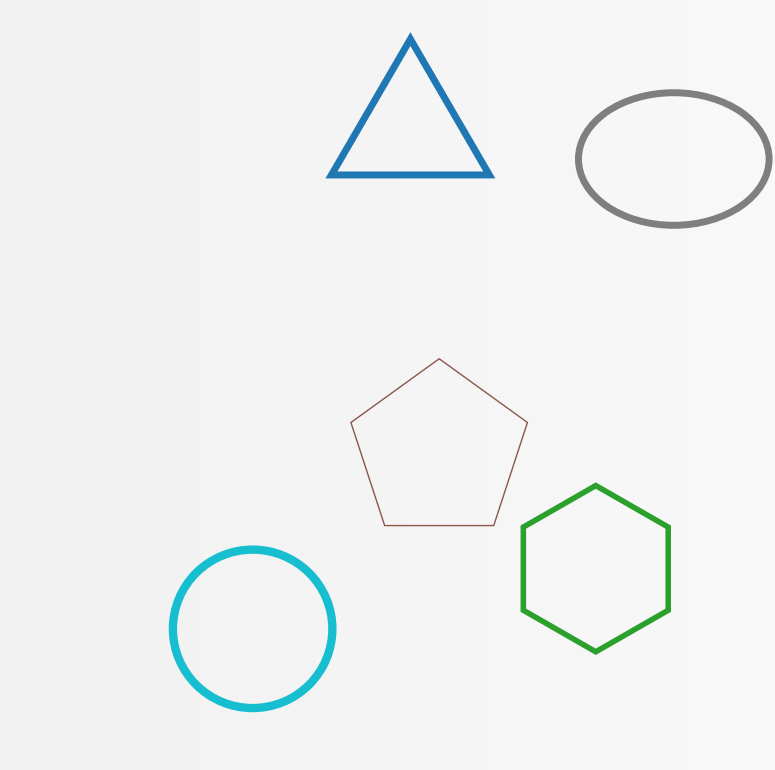[{"shape": "triangle", "thickness": 2.5, "radius": 0.59, "center": [0.53, 0.832]}, {"shape": "hexagon", "thickness": 2, "radius": 0.54, "center": [0.769, 0.261]}, {"shape": "pentagon", "thickness": 0.5, "radius": 0.6, "center": [0.567, 0.414]}, {"shape": "oval", "thickness": 2.5, "radius": 0.61, "center": [0.869, 0.793]}, {"shape": "circle", "thickness": 3, "radius": 0.51, "center": [0.326, 0.183]}]